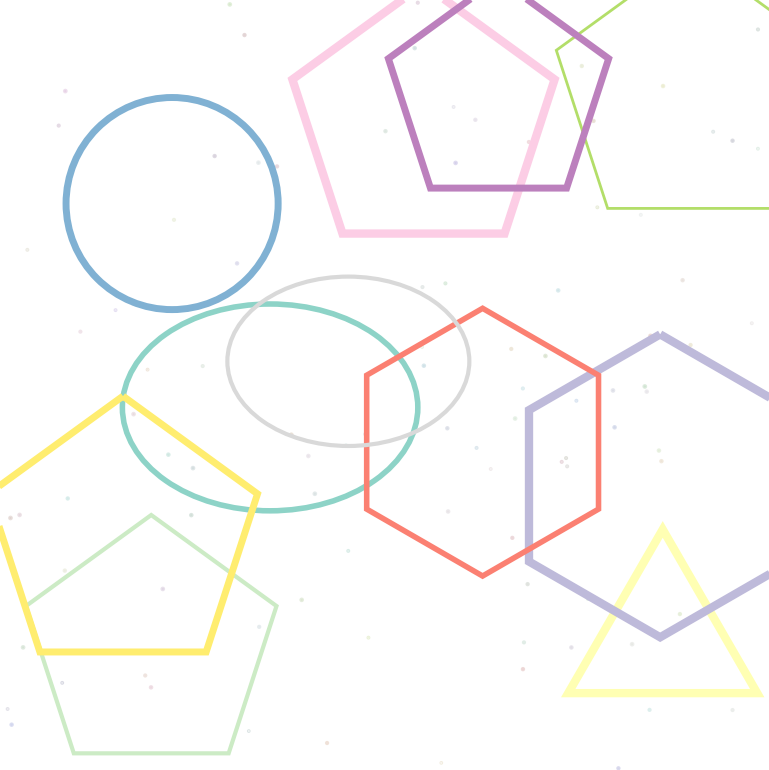[{"shape": "oval", "thickness": 2, "radius": 0.96, "center": [0.351, 0.471]}, {"shape": "triangle", "thickness": 3, "radius": 0.71, "center": [0.861, 0.171]}, {"shape": "hexagon", "thickness": 3, "radius": 0.98, "center": [0.857, 0.369]}, {"shape": "hexagon", "thickness": 2, "radius": 0.87, "center": [0.627, 0.426]}, {"shape": "circle", "thickness": 2.5, "radius": 0.69, "center": [0.224, 0.736]}, {"shape": "pentagon", "thickness": 1, "radius": 0.92, "center": [0.897, 0.878]}, {"shape": "pentagon", "thickness": 3, "radius": 0.9, "center": [0.55, 0.842]}, {"shape": "oval", "thickness": 1.5, "radius": 0.79, "center": [0.452, 0.531]}, {"shape": "pentagon", "thickness": 2.5, "radius": 0.75, "center": [0.647, 0.877]}, {"shape": "pentagon", "thickness": 1.5, "radius": 0.86, "center": [0.196, 0.16]}, {"shape": "pentagon", "thickness": 2.5, "radius": 0.92, "center": [0.16, 0.302]}]